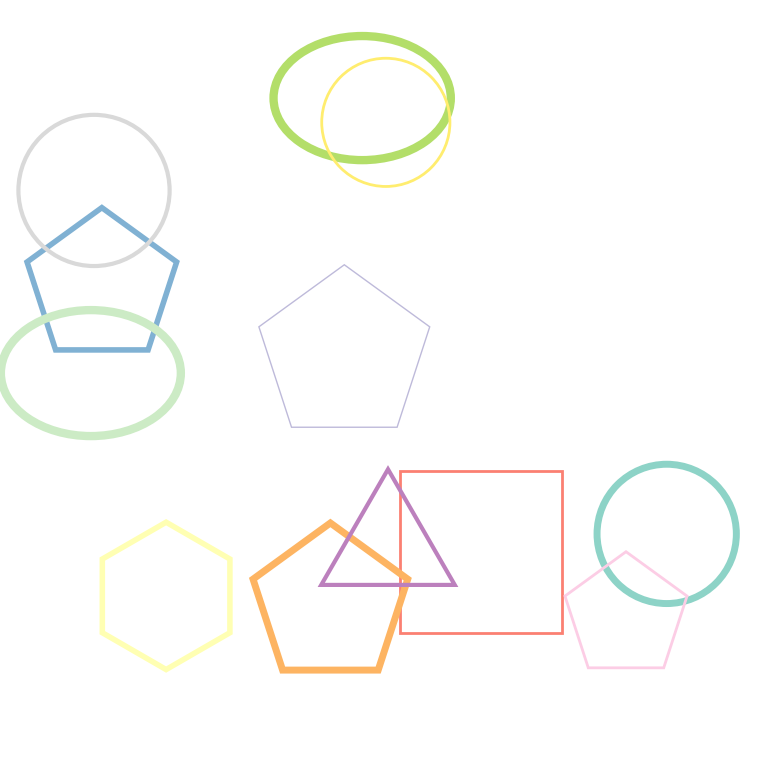[{"shape": "circle", "thickness": 2.5, "radius": 0.45, "center": [0.866, 0.307]}, {"shape": "hexagon", "thickness": 2, "radius": 0.48, "center": [0.216, 0.226]}, {"shape": "pentagon", "thickness": 0.5, "radius": 0.58, "center": [0.447, 0.54]}, {"shape": "square", "thickness": 1, "radius": 0.53, "center": [0.625, 0.284]}, {"shape": "pentagon", "thickness": 2, "radius": 0.51, "center": [0.132, 0.628]}, {"shape": "pentagon", "thickness": 2.5, "radius": 0.53, "center": [0.429, 0.215]}, {"shape": "oval", "thickness": 3, "radius": 0.58, "center": [0.47, 0.873]}, {"shape": "pentagon", "thickness": 1, "radius": 0.42, "center": [0.813, 0.2]}, {"shape": "circle", "thickness": 1.5, "radius": 0.49, "center": [0.122, 0.753]}, {"shape": "triangle", "thickness": 1.5, "radius": 0.5, "center": [0.504, 0.29]}, {"shape": "oval", "thickness": 3, "radius": 0.58, "center": [0.118, 0.515]}, {"shape": "circle", "thickness": 1, "radius": 0.42, "center": [0.501, 0.841]}]